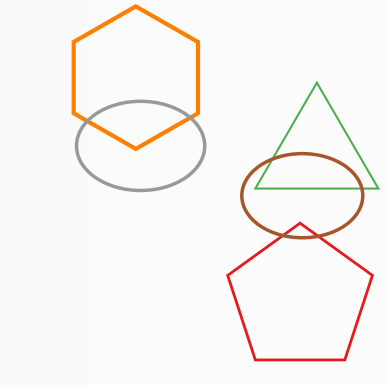[{"shape": "pentagon", "thickness": 2, "radius": 0.98, "center": [0.774, 0.224]}, {"shape": "triangle", "thickness": 1.5, "radius": 0.92, "center": [0.818, 0.602]}, {"shape": "hexagon", "thickness": 3, "radius": 0.93, "center": [0.351, 0.798]}, {"shape": "oval", "thickness": 2.5, "radius": 0.78, "center": [0.78, 0.492]}, {"shape": "oval", "thickness": 2.5, "radius": 0.83, "center": [0.363, 0.621]}]